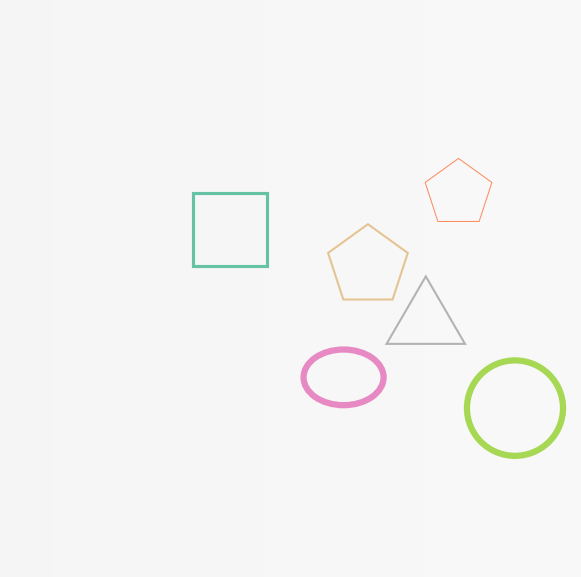[{"shape": "square", "thickness": 1.5, "radius": 0.32, "center": [0.395, 0.601]}, {"shape": "pentagon", "thickness": 0.5, "radius": 0.3, "center": [0.789, 0.664]}, {"shape": "oval", "thickness": 3, "radius": 0.34, "center": [0.591, 0.346]}, {"shape": "circle", "thickness": 3, "radius": 0.41, "center": [0.886, 0.292]}, {"shape": "pentagon", "thickness": 1, "radius": 0.36, "center": [0.633, 0.539]}, {"shape": "triangle", "thickness": 1, "radius": 0.39, "center": [0.733, 0.443]}]